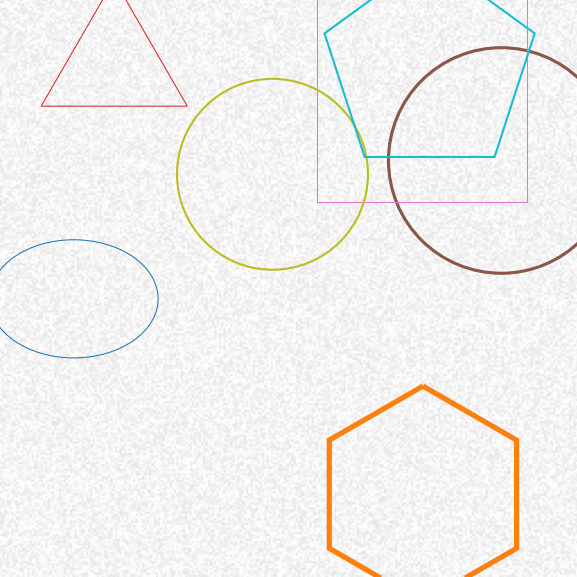[{"shape": "oval", "thickness": 0.5, "radius": 0.73, "center": [0.128, 0.482]}, {"shape": "hexagon", "thickness": 2.5, "radius": 0.94, "center": [0.732, 0.143]}, {"shape": "triangle", "thickness": 0.5, "radius": 0.73, "center": [0.198, 0.888]}, {"shape": "circle", "thickness": 1.5, "radius": 0.98, "center": [0.868, 0.721]}, {"shape": "square", "thickness": 0.5, "radius": 0.91, "center": [0.73, 0.831]}, {"shape": "circle", "thickness": 1, "radius": 0.83, "center": [0.472, 0.697]}, {"shape": "pentagon", "thickness": 1, "radius": 0.96, "center": [0.744, 0.882]}]